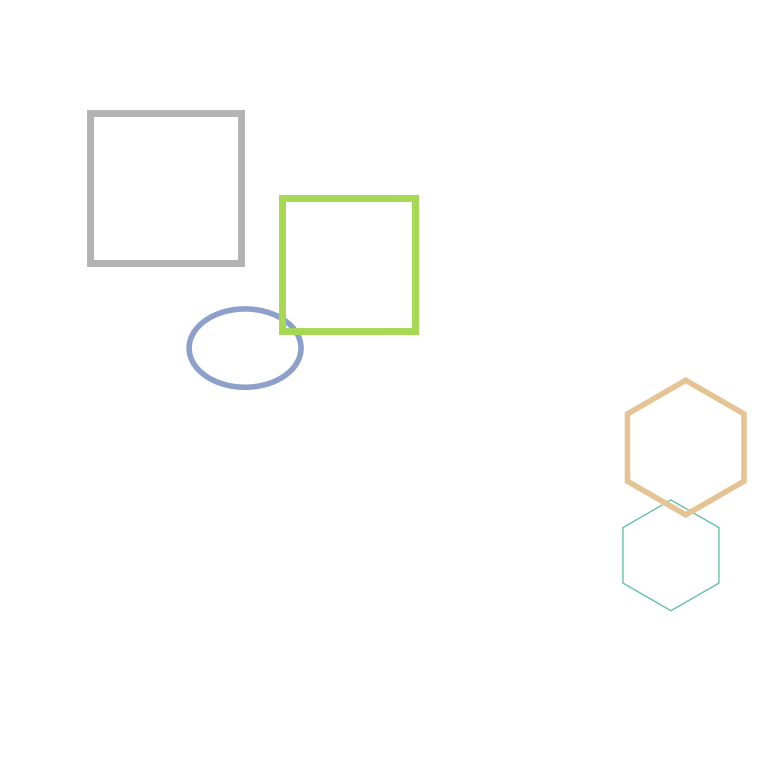[{"shape": "hexagon", "thickness": 0.5, "radius": 0.36, "center": [0.871, 0.279]}, {"shape": "oval", "thickness": 2, "radius": 0.36, "center": [0.318, 0.548]}, {"shape": "square", "thickness": 2.5, "radius": 0.43, "center": [0.453, 0.657]}, {"shape": "hexagon", "thickness": 2, "radius": 0.44, "center": [0.891, 0.419]}, {"shape": "square", "thickness": 2.5, "radius": 0.49, "center": [0.215, 0.756]}]